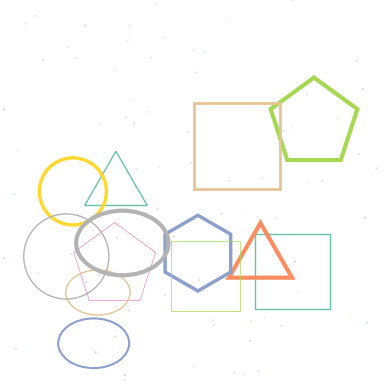[{"shape": "square", "thickness": 1, "radius": 0.49, "center": [0.759, 0.295]}, {"shape": "triangle", "thickness": 1, "radius": 0.47, "center": [0.301, 0.513]}, {"shape": "triangle", "thickness": 3, "radius": 0.47, "center": [0.677, 0.326]}, {"shape": "oval", "thickness": 1.5, "radius": 0.46, "center": [0.243, 0.108]}, {"shape": "hexagon", "thickness": 2.5, "radius": 0.49, "center": [0.514, 0.342]}, {"shape": "pentagon", "thickness": 0.5, "radius": 0.56, "center": [0.298, 0.31]}, {"shape": "square", "thickness": 0.5, "radius": 0.45, "center": [0.534, 0.283]}, {"shape": "pentagon", "thickness": 3, "radius": 0.59, "center": [0.816, 0.68]}, {"shape": "circle", "thickness": 2.5, "radius": 0.44, "center": [0.189, 0.503]}, {"shape": "oval", "thickness": 1, "radius": 0.42, "center": [0.254, 0.24]}, {"shape": "square", "thickness": 2, "radius": 0.56, "center": [0.615, 0.62]}, {"shape": "oval", "thickness": 3, "radius": 0.6, "center": [0.318, 0.369]}, {"shape": "circle", "thickness": 1, "radius": 0.55, "center": [0.172, 0.334]}]